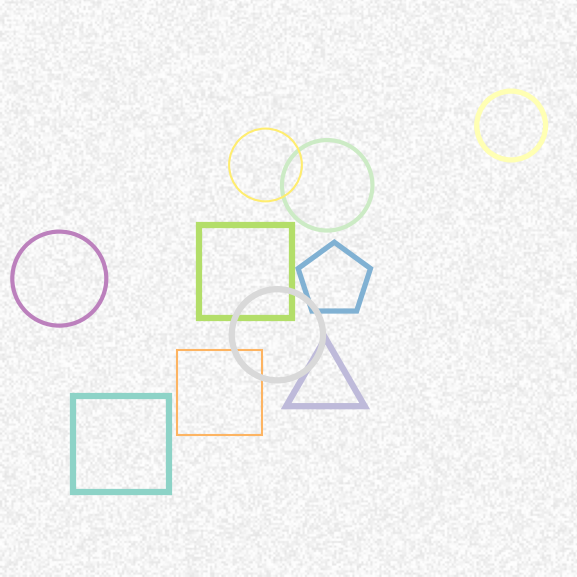[{"shape": "square", "thickness": 3, "radius": 0.42, "center": [0.209, 0.231]}, {"shape": "circle", "thickness": 2.5, "radius": 0.3, "center": [0.885, 0.782]}, {"shape": "triangle", "thickness": 3, "radius": 0.39, "center": [0.563, 0.335]}, {"shape": "pentagon", "thickness": 2.5, "radius": 0.33, "center": [0.579, 0.514]}, {"shape": "square", "thickness": 1, "radius": 0.37, "center": [0.379, 0.32]}, {"shape": "square", "thickness": 3, "radius": 0.4, "center": [0.425, 0.528]}, {"shape": "circle", "thickness": 3, "radius": 0.39, "center": [0.48, 0.419]}, {"shape": "circle", "thickness": 2, "radius": 0.41, "center": [0.103, 0.517]}, {"shape": "circle", "thickness": 2, "radius": 0.39, "center": [0.567, 0.678]}, {"shape": "circle", "thickness": 1, "radius": 0.31, "center": [0.46, 0.713]}]